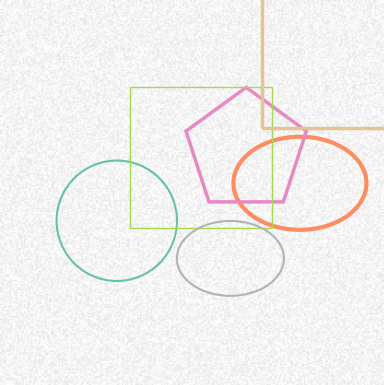[{"shape": "circle", "thickness": 1.5, "radius": 0.78, "center": [0.303, 0.427]}, {"shape": "oval", "thickness": 3, "radius": 0.86, "center": [0.779, 0.524]}, {"shape": "pentagon", "thickness": 2.5, "radius": 0.82, "center": [0.639, 0.609]}, {"shape": "square", "thickness": 1, "radius": 0.92, "center": [0.522, 0.59]}, {"shape": "square", "thickness": 2.5, "radius": 0.88, "center": [0.858, 0.843]}, {"shape": "oval", "thickness": 1.5, "radius": 0.69, "center": [0.598, 0.329]}]